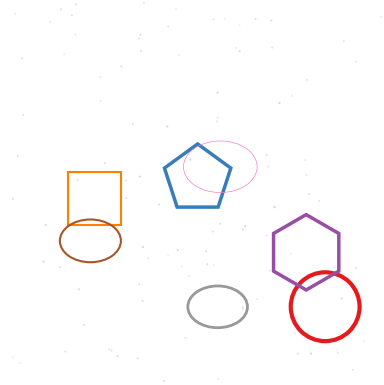[{"shape": "circle", "thickness": 3, "radius": 0.45, "center": [0.845, 0.203]}, {"shape": "pentagon", "thickness": 2.5, "radius": 0.45, "center": [0.513, 0.535]}, {"shape": "hexagon", "thickness": 2.5, "radius": 0.49, "center": [0.795, 0.345]}, {"shape": "square", "thickness": 1.5, "radius": 0.34, "center": [0.246, 0.485]}, {"shape": "oval", "thickness": 1.5, "radius": 0.4, "center": [0.235, 0.374]}, {"shape": "oval", "thickness": 0.5, "radius": 0.48, "center": [0.572, 0.567]}, {"shape": "oval", "thickness": 2, "radius": 0.39, "center": [0.565, 0.203]}]